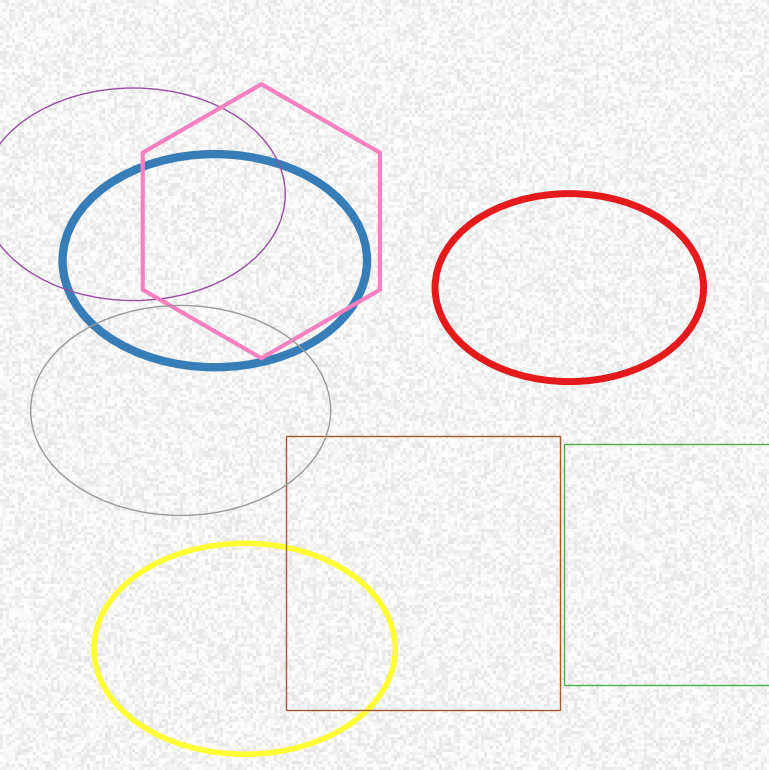[{"shape": "oval", "thickness": 2.5, "radius": 0.87, "center": [0.739, 0.626]}, {"shape": "oval", "thickness": 3, "radius": 0.99, "center": [0.279, 0.661]}, {"shape": "square", "thickness": 0.5, "radius": 0.78, "center": [0.889, 0.267]}, {"shape": "oval", "thickness": 0.5, "radius": 0.99, "center": [0.173, 0.748]}, {"shape": "oval", "thickness": 2, "radius": 0.98, "center": [0.318, 0.157]}, {"shape": "square", "thickness": 0.5, "radius": 0.89, "center": [0.549, 0.256]}, {"shape": "hexagon", "thickness": 1.5, "radius": 0.89, "center": [0.339, 0.713]}, {"shape": "oval", "thickness": 0.5, "radius": 0.97, "center": [0.235, 0.467]}]